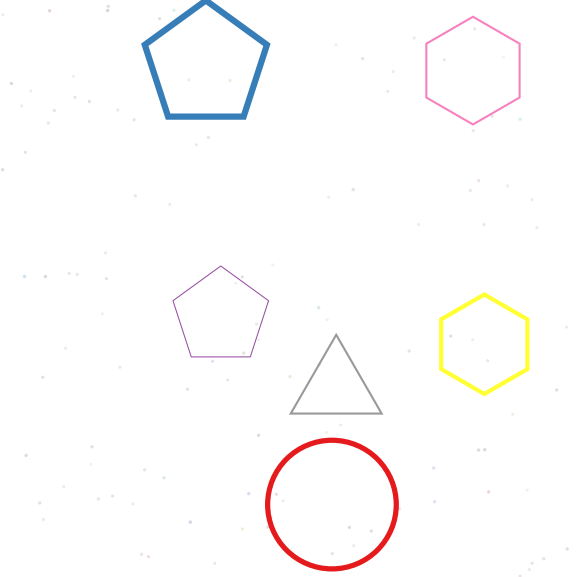[{"shape": "circle", "thickness": 2.5, "radius": 0.56, "center": [0.575, 0.125]}, {"shape": "pentagon", "thickness": 3, "radius": 0.56, "center": [0.356, 0.887]}, {"shape": "pentagon", "thickness": 0.5, "radius": 0.44, "center": [0.382, 0.452]}, {"shape": "hexagon", "thickness": 2, "radius": 0.43, "center": [0.839, 0.403]}, {"shape": "hexagon", "thickness": 1, "radius": 0.47, "center": [0.819, 0.877]}, {"shape": "triangle", "thickness": 1, "radius": 0.45, "center": [0.582, 0.328]}]